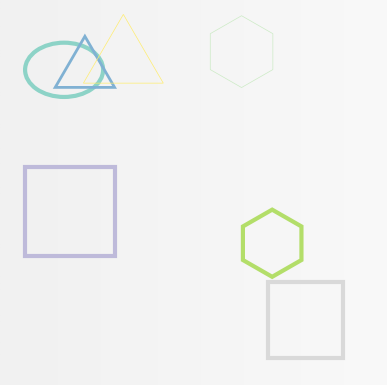[{"shape": "oval", "thickness": 3, "radius": 0.5, "center": [0.165, 0.819]}, {"shape": "square", "thickness": 3, "radius": 0.58, "center": [0.181, 0.451]}, {"shape": "triangle", "thickness": 2, "radius": 0.44, "center": [0.219, 0.817]}, {"shape": "hexagon", "thickness": 3, "radius": 0.44, "center": [0.702, 0.368]}, {"shape": "square", "thickness": 3, "radius": 0.49, "center": [0.788, 0.169]}, {"shape": "hexagon", "thickness": 0.5, "radius": 0.47, "center": [0.623, 0.866]}, {"shape": "triangle", "thickness": 0.5, "radius": 0.6, "center": [0.318, 0.844]}]